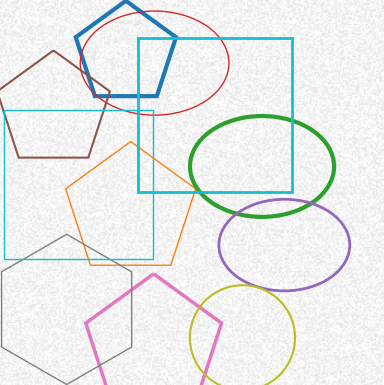[{"shape": "pentagon", "thickness": 3, "radius": 0.68, "center": [0.327, 0.861]}, {"shape": "pentagon", "thickness": 1, "radius": 0.89, "center": [0.339, 0.455]}, {"shape": "oval", "thickness": 3, "radius": 0.94, "center": [0.681, 0.568]}, {"shape": "oval", "thickness": 1, "radius": 0.97, "center": [0.402, 0.836]}, {"shape": "oval", "thickness": 2, "radius": 0.85, "center": [0.739, 0.363]}, {"shape": "pentagon", "thickness": 1.5, "radius": 0.77, "center": [0.139, 0.715]}, {"shape": "pentagon", "thickness": 2.5, "radius": 0.93, "center": [0.399, 0.103]}, {"shape": "hexagon", "thickness": 1, "radius": 0.98, "center": [0.173, 0.196]}, {"shape": "circle", "thickness": 1.5, "radius": 0.68, "center": [0.63, 0.123]}, {"shape": "square", "thickness": 2, "radius": 1.0, "center": [0.557, 0.701]}, {"shape": "square", "thickness": 1, "radius": 0.97, "center": [0.204, 0.521]}]